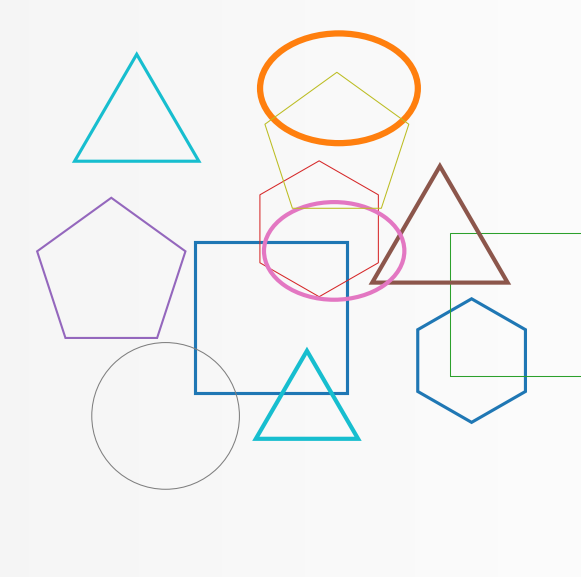[{"shape": "hexagon", "thickness": 1.5, "radius": 0.53, "center": [0.811, 0.375]}, {"shape": "square", "thickness": 1.5, "radius": 0.65, "center": [0.467, 0.449]}, {"shape": "oval", "thickness": 3, "radius": 0.68, "center": [0.583, 0.846]}, {"shape": "square", "thickness": 0.5, "radius": 0.62, "center": [0.899, 0.472]}, {"shape": "hexagon", "thickness": 0.5, "radius": 0.59, "center": [0.549, 0.603]}, {"shape": "pentagon", "thickness": 1, "radius": 0.67, "center": [0.191, 0.522]}, {"shape": "triangle", "thickness": 2, "radius": 0.67, "center": [0.757, 0.577]}, {"shape": "oval", "thickness": 2, "radius": 0.6, "center": [0.575, 0.565]}, {"shape": "circle", "thickness": 0.5, "radius": 0.64, "center": [0.285, 0.279]}, {"shape": "pentagon", "thickness": 0.5, "radius": 0.65, "center": [0.58, 0.744]}, {"shape": "triangle", "thickness": 1.5, "radius": 0.62, "center": [0.235, 0.782]}, {"shape": "triangle", "thickness": 2, "radius": 0.51, "center": [0.528, 0.29]}]